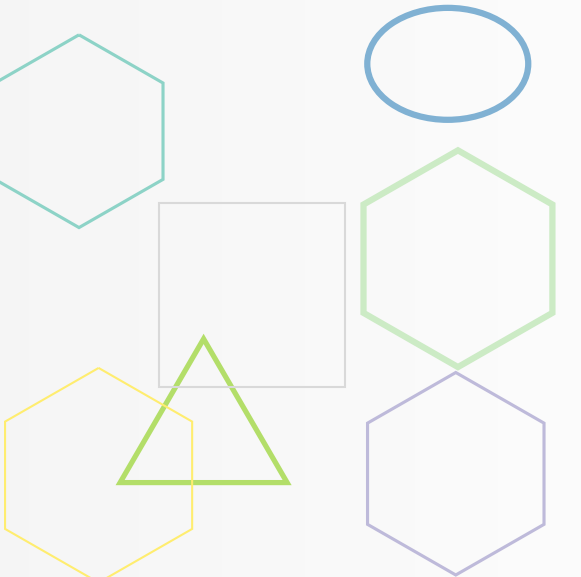[{"shape": "hexagon", "thickness": 1.5, "radius": 0.83, "center": [0.136, 0.772]}, {"shape": "hexagon", "thickness": 1.5, "radius": 0.88, "center": [0.784, 0.179]}, {"shape": "oval", "thickness": 3, "radius": 0.69, "center": [0.77, 0.889]}, {"shape": "triangle", "thickness": 2.5, "radius": 0.83, "center": [0.35, 0.246]}, {"shape": "square", "thickness": 1, "radius": 0.8, "center": [0.434, 0.488]}, {"shape": "hexagon", "thickness": 3, "radius": 0.94, "center": [0.788, 0.551]}, {"shape": "hexagon", "thickness": 1, "radius": 0.93, "center": [0.17, 0.176]}]